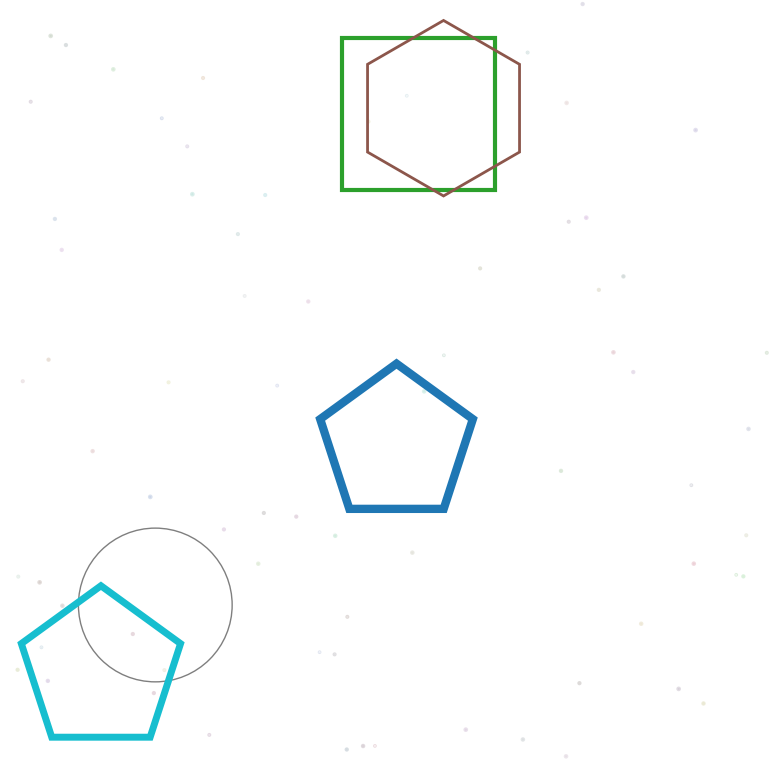[{"shape": "pentagon", "thickness": 3, "radius": 0.52, "center": [0.515, 0.423]}, {"shape": "square", "thickness": 1.5, "radius": 0.49, "center": [0.544, 0.852]}, {"shape": "hexagon", "thickness": 1, "radius": 0.57, "center": [0.576, 0.859]}, {"shape": "circle", "thickness": 0.5, "radius": 0.5, "center": [0.202, 0.214]}, {"shape": "pentagon", "thickness": 2.5, "radius": 0.54, "center": [0.131, 0.131]}]